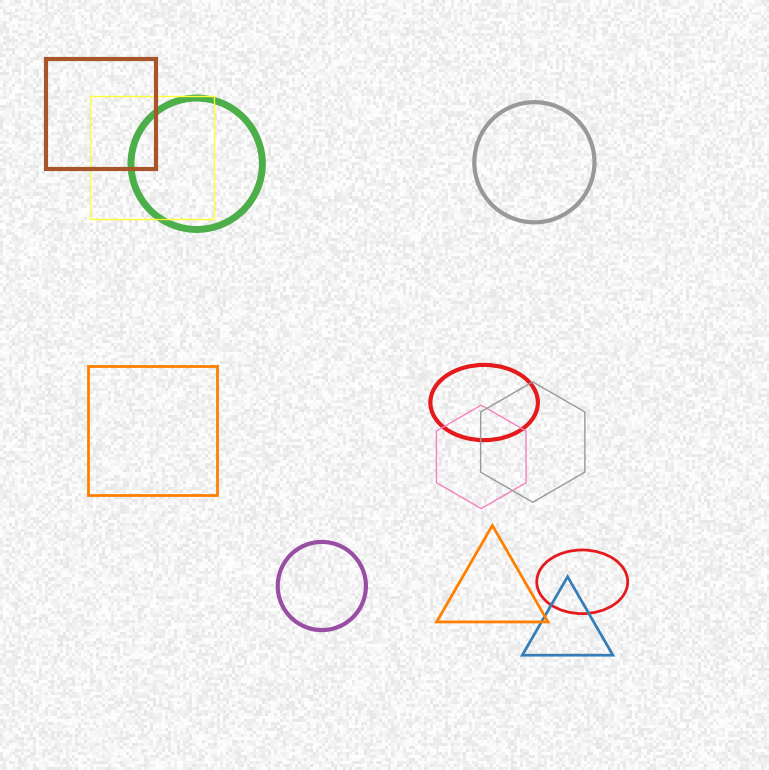[{"shape": "oval", "thickness": 1.5, "radius": 0.35, "center": [0.629, 0.477]}, {"shape": "oval", "thickness": 1, "radius": 0.3, "center": [0.756, 0.244]}, {"shape": "triangle", "thickness": 1, "radius": 0.34, "center": [0.737, 0.183]}, {"shape": "circle", "thickness": 2.5, "radius": 0.43, "center": [0.255, 0.787]}, {"shape": "circle", "thickness": 1.5, "radius": 0.29, "center": [0.418, 0.239]}, {"shape": "triangle", "thickness": 1, "radius": 0.42, "center": [0.639, 0.234]}, {"shape": "square", "thickness": 1, "radius": 0.42, "center": [0.198, 0.441]}, {"shape": "square", "thickness": 0.5, "radius": 0.4, "center": [0.197, 0.795]}, {"shape": "square", "thickness": 1.5, "radius": 0.36, "center": [0.131, 0.852]}, {"shape": "hexagon", "thickness": 0.5, "radius": 0.34, "center": [0.625, 0.407]}, {"shape": "hexagon", "thickness": 0.5, "radius": 0.39, "center": [0.692, 0.426]}, {"shape": "circle", "thickness": 1.5, "radius": 0.39, "center": [0.694, 0.789]}]